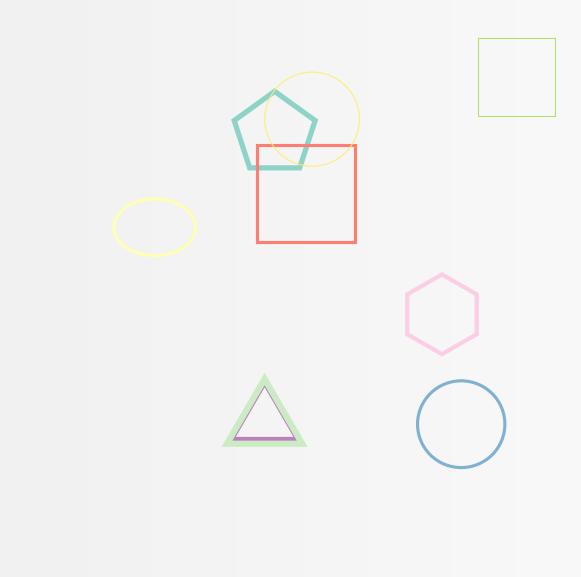[{"shape": "pentagon", "thickness": 2.5, "radius": 0.37, "center": [0.473, 0.768]}, {"shape": "oval", "thickness": 1.5, "radius": 0.35, "center": [0.266, 0.606]}, {"shape": "square", "thickness": 1.5, "radius": 0.42, "center": [0.526, 0.664]}, {"shape": "circle", "thickness": 1.5, "radius": 0.38, "center": [0.793, 0.265]}, {"shape": "square", "thickness": 0.5, "radius": 0.33, "center": [0.889, 0.866]}, {"shape": "hexagon", "thickness": 2, "radius": 0.34, "center": [0.76, 0.455]}, {"shape": "triangle", "thickness": 2, "radius": 0.32, "center": [0.455, 0.271]}, {"shape": "triangle", "thickness": 3, "radius": 0.37, "center": [0.455, 0.268]}, {"shape": "circle", "thickness": 0.5, "radius": 0.41, "center": [0.537, 0.793]}]